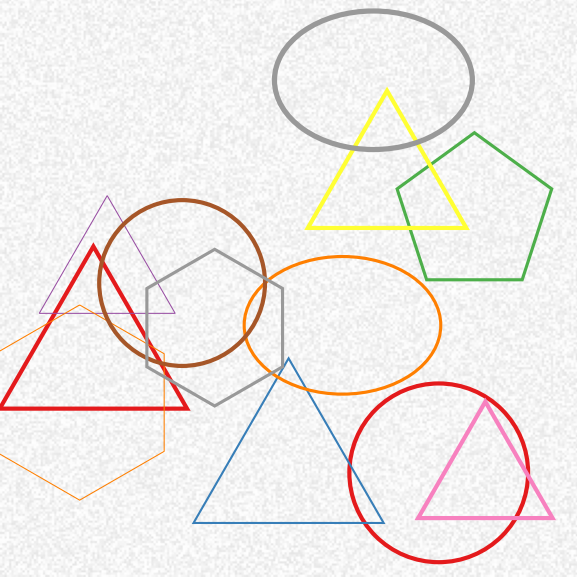[{"shape": "circle", "thickness": 2, "radius": 0.77, "center": [0.76, 0.18]}, {"shape": "triangle", "thickness": 2, "radius": 0.94, "center": [0.162, 0.385]}, {"shape": "triangle", "thickness": 1, "radius": 0.95, "center": [0.5, 0.189]}, {"shape": "pentagon", "thickness": 1.5, "radius": 0.7, "center": [0.821, 0.629]}, {"shape": "triangle", "thickness": 0.5, "radius": 0.68, "center": [0.186, 0.524]}, {"shape": "hexagon", "thickness": 0.5, "radius": 0.85, "center": [0.138, 0.302]}, {"shape": "oval", "thickness": 1.5, "radius": 0.85, "center": [0.593, 0.436]}, {"shape": "triangle", "thickness": 2, "radius": 0.79, "center": [0.67, 0.684]}, {"shape": "circle", "thickness": 2, "radius": 0.72, "center": [0.315, 0.509]}, {"shape": "triangle", "thickness": 2, "radius": 0.67, "center": [0.84, 0.169]}, {"shape": "oval", "thickness": 2.5, "radius": 0.86, "center": [0.647, 0.86]}, {"shape": "hexagon", "thickness": 1.5, "radius": 0.68, "center": [0.372, 0.432]}]